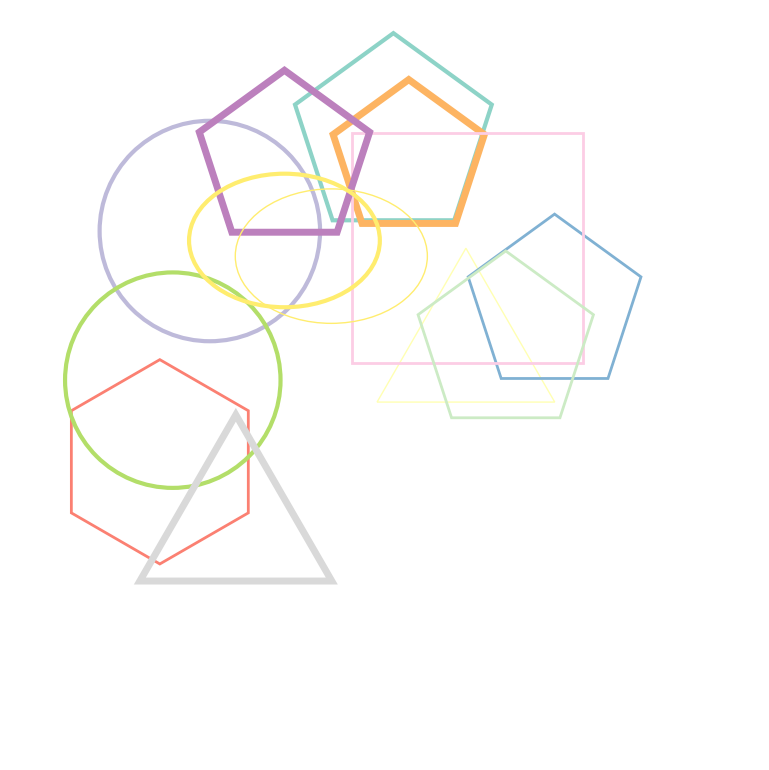[{"shape": "pentagon", "thickness": 1.5, "radius": 0.67, "center": [0.511, 0.823]}, {"shape": "triangle", "thickness": 0.5, "radius": 0.67, "center": [0.605, 0.544]}, {"shape": "circle", "thickness": 1.5, "radius": 0.72, "center": [0.273, 0.7]}, {"shape": "hexagon", "thickness": 1, "radius": 0.66, "center": [0.208, 0.4]}, {"shape": "pentagon", "thickness": 1, "radius": 0.59, "center": [0.72, 0.604]}, {"shape": "pentagon", "thickness": 2.5, "radius": 0.52, "center": [0.531, 0.793]}, {"shape": "circle", "thickness": 1.5, "radius": 0.7, "center": [0.224, 0.506]}, {"shape": "square", "thickness": 1, "radius": 0.75, "center": [0.607, 0.678]}, {"shape": "triangle", "thickness": 2.5, "radius": 0.72, "center": [0.306, 0.317]}, {"shape": "pentagon", "thickness": 2.5, "radius": 0.58, "center": [0.369, 0.792]}, {"shape": "pentagon", "thickness": 1, "radius": 0.6, "center": [0.657, 0.554]}, {"shape": "oval", "thickness": 1.5, "radius": 0.62, "center": [0.369, 0.688]}, {"shape": "oval", "thickness": 0.5, "radius": 0.62, "center": [0.43, 0.667]}]